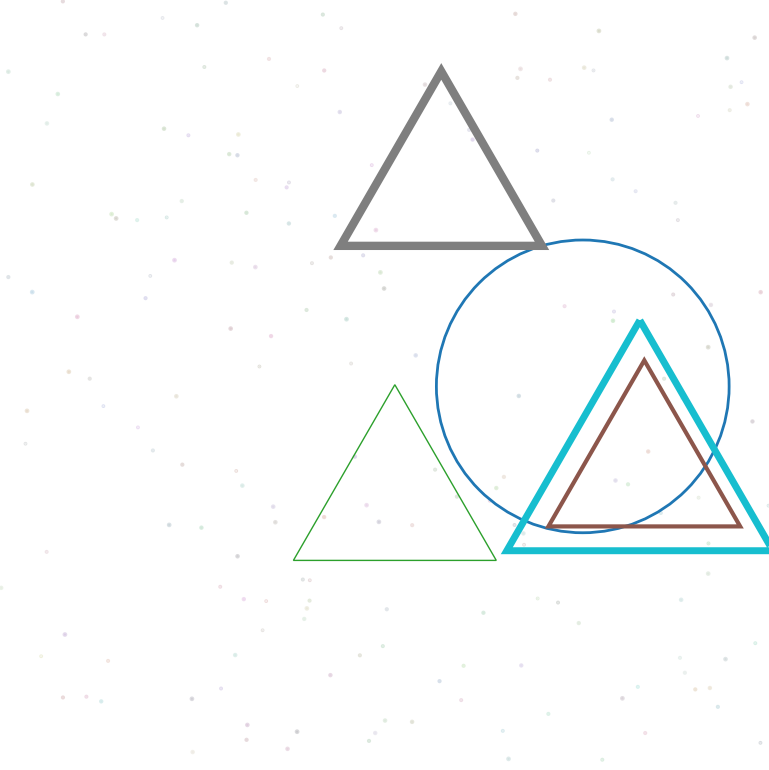[{"shape": "circle", "thickness": 1, "radius": 0.95, "center": [0.757, 0.498]}, {"shape": "triangle", "thickness": 0.5, "radius": 0.76, "center": [0.513, 0.348]}, {"shape": "triangle", "thickness": 1.5, "radius": 0.72, "center": [0.837, 0.388]}, {"shape": "triangle", "thickness": 3, "radius": 0.76, "center": [0.573, 0.756]}, {"shape": "triangle", "thickness": 2.5, "radius": 1.0, "center": [0.831, 0.385]}]